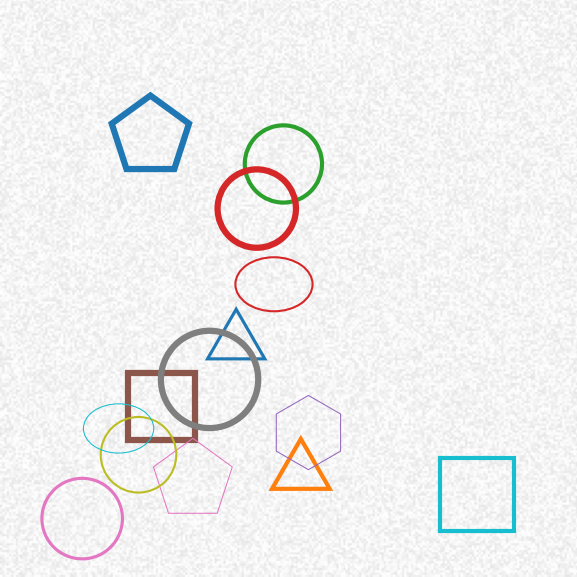[{"shape": "pentagon", "thickness": 3, "radius": 0.35, "center": [0.26, 0.763]}, {"shape": "triangle", "thickness": 1.5, "radius": 0.29, "center": [0.409, 0.406]}, {"shape": "triangle", "thickness": 2, "radius": 0.29, "center": [0.521, 0.181]}, {"shape": "circle", "thickness": 2, "radius": 0.33, "center": [0.491, 0.715]}, {"shape": "oval", "thickness": 1, "radius": 0.33, "center": [0.474, 0.507]}, {"shape": "circle", "thickness": 3, "radius": 0.34, "center": [0.445, 0.638]}, {"shape": "hexagon", "thickness": 0.5, "radius": 0.32, "center": [0.534, 0.25]}, {"shape": "square", "thickness": 3, "radius": 0.29, "center": [0.28, 0.295]}, {"shape": "pentagon", "thickness": 0.5, "radius": 0.36, "center": [0.334, 0.168]}, {"shape": "circle", "thickness": 1.5, "radius": 0.35, "center": [0.142, 0.101]}, {"shape": "circle", "thickness": 3, "radius": 0.42, "center": [0.363, 0.342]}, {"shape": "circle", "thickness": 1, "radius": 0.33, "center": [0.24, 0.212]}, {"shape": "oval", "thickness": 0.5, "radius": 0.3, "center": [0.205, 0.257]}, {"shape": "square", "thickness": 2, "radius": 0.32, "center": [0.826, 0.143]}]